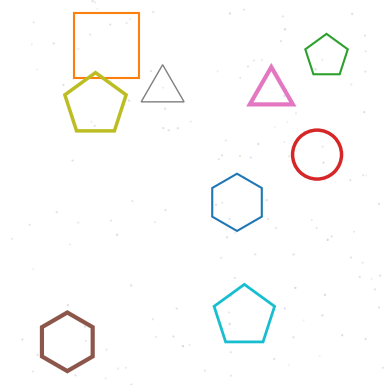[{"shape": "hexagon", "thickness": 1.5, "radius": 0.37, "center": [0.616, 0.474]}, {"shape": "square", "thickness": 1.5, "radius": 0.42, "center": [0.276, 0.882]}, {"shape": "pentagon", "thickness": 1.5, "radius": 0.29, "center": [0.848, 0.854]}, {"shape": "circle", "thickness": 2.5, "radius": 0.32, "center": [0.824, 0.598]}, {"shape": "hexagon", "thickness": 3, "radius": 0.38, "center": [0.175, 0.112]}, {"shape": "triangle", "thickness": 3, "radius": 0.32, "center": [0.705, 0.761]}, {"shape": "triangle", "thickness": 1, "radius": 0.32, "center": [0.422, 0.768]}, {"shape": "pentagon", "thickness": 2.5, "radius": 0.42, "center": [0.248, 0.728]}, {"shape": "pentagon", "thickness": 2, "radius": 0.41, "center": [0.635, 0.179]}]